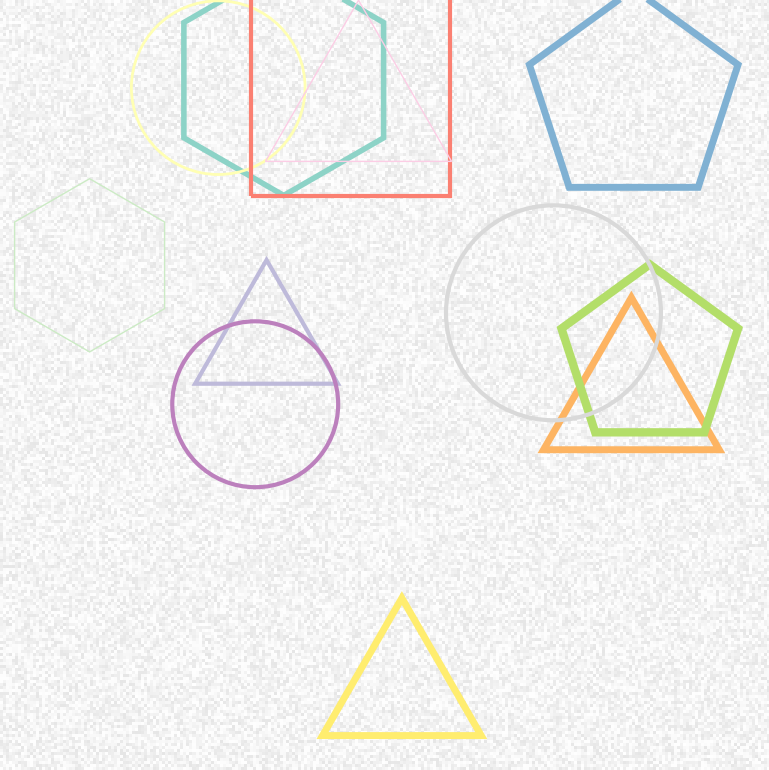[{"shape": "hexagon", "thickness": 2, "radius": 0.75, "center": [0.368, 0.896]}, {"shape": "circle", "thickness": 1, "radius": 0.56, "center": [0.283, 0.886]}, {"shape": "triangle", "thickness": 1.5, "radius": 0.54, "center": [0.346, 0.555]}, {"shape": "square", "thickness": 1.5, "radius": 0.65, "center": [0.455, 0.875]}, {"shape": "pentagon", "thickness": 2.5, "radius": 0.71, "center": [0.823, 0.872]}, {"shape": "triangle", "thickness": 2.5, "radius": 0.66, "center": [0.82, 0.482]}, {"shape": "pentagon", "thickness": 3, "radius": 0.6, "center": [0.844, 0.536]}, {"shape": "triangle", "thickness": 0.5, "radius": 0.7, "center": [0.466, 0.86]}, {"shape": "circle", "thickness": 1.5, "radius": 0.7, "center": [0.719, 0.594]}, {"shape": "circle", "thickness": 1.5, "radius": 0.54, "center": [0.331, 0.475]}, {"shape": "hexagon", "thickness": 0.5, "radius": 0.56, "center": [0.116, 0.655]}, {"shape": "triangle", "thickness": 2.5, "radius": 0.6, "center": [0.522, 0.104]}]